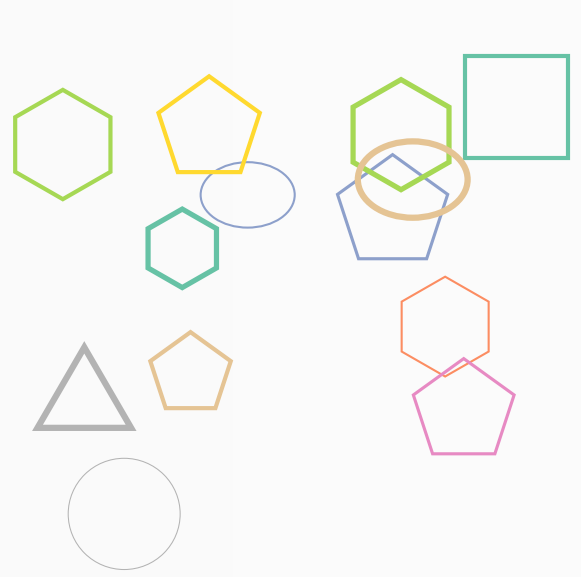[{"shape": "hexagon", "thickness": 2.5, "radius": 0.34, "center": [0.314, 0.569]}, {"shape": "square", "thickness": 2, "radius": 0.44, "center": [0.889, 0.814]}, {"shape": "hexagon", "thickness": 1, "radius": 0.43, "center": [0.766, 0.434]}, {"shape": "pentagon", "thickness": 1.5, "radius": 0.5, "center": [0.675, 0.632]}, {"shape": "oval", "thickness": 1, "radius": 0.4, "center": [0.426, 0.662]}, {"shape": "pentagon", "thickness": 1.5, "radius": 0.46, "center": [0.798, 0.287]}, {"shape": "hexagon", "thickness": 2.5, "radius": 0.48, "center": [0.69, 0.766]}, {"shape": "hexagon", "thickness": 2, "radius": 0.47, "center": [0.108, 0.749]}, {"shape": "pentagon", "thickness": 2, "radius": 0.46, "center": [0.36, 0.775]}, {"shape": "pentagon", "thickness": 2, "radius": 0.36, "center": [0.328, 0.351]}, {"shape": "oval", "thickness": 3, "radius": 0.47, "center": [0.71, 0.688]}, {"shape": "circle", "thickness": 0.5, "radius": 0.48, "center": [0.214, 0.109]}, {"shape": "triangle", "thickness": 3, "radius": 0.46, "center": [0.145, 0.305]}]